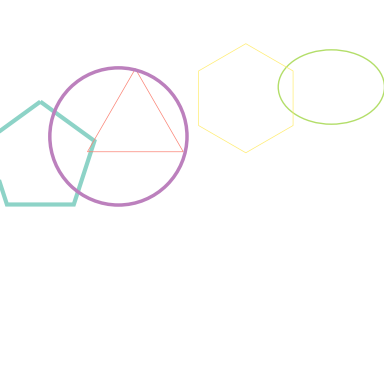[{"shape": "pentagon", "thickness": 3, "radius": 0.74, "center": [0.105, 0.588]}, {"shape": "triangle", "thickness": 0.5, "radius": 0.72, "center": [0.352, 0.678]}, {"shape": "oval", "thickness": 1, "radius": 0.69, "center": [0.861, 0.774]}, {"shape": "circle", "thickness": 2.5, "radius": 0.89, "center": [0.308, 0.646]}, {"shape": "hexagon", "thickness": 0.5, "radius": 0.71, "center": [0.639, 0.745]}]